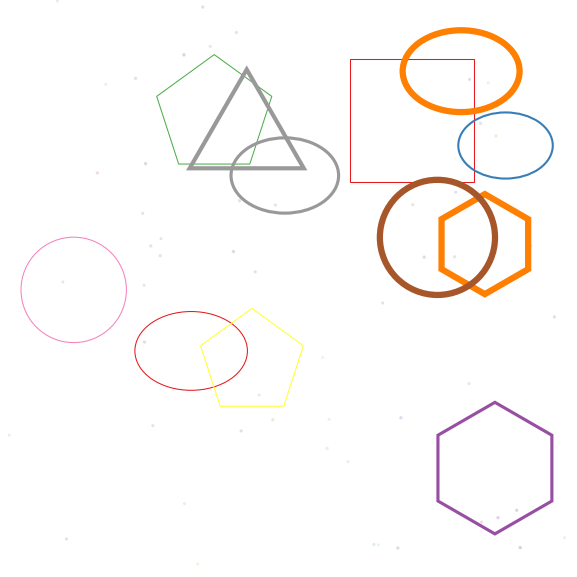[{"shape": "square", "thickness": 0.5, "radius": 0.54, "center": [0.713, 0.791]}, {"shape": "oval", "thickness": 0.5, "radius": 0.49, "center": [0.331, 0.391]}, {"shape": "oval", "thickness": 1, "radius": 0.41, "center": [0.875, 0.747]}, {"shape": "pentagon", "thickness": 0.5, "radius": 0.52, "center": [0.371, 0.8]}, {"shape": "hexagon", "thickness": 1.5, "radius": 0.57, "center": [0.857, 0.189]}, {"shape": "oval", "thickness": 3, "radius": 0.51, "center": [0.798, 0.876]}, {"shape": "hexagon", "thickness": 3, "radius": 0.43, "center": [0.84, 0.576]}, {"shape": "pentagon", "thickness": 0.5, "radius": 0.47, "center": [0.436, 0.371]}, {"shape": "circle", "thickness": 3, "radius": 0.5, "center": [0.757, 0.588]}, {"shape": "circle", "thickness": 0.5, "radius": 0.46, "center": [0.128, 0.497]}, {"shape": "triangle", "thickness": 2, "radius": 0.57, "center": [0.427, 0.765]}, {"shape": "oval", "thickness": 1.5, "radius": 0.47, "center": [0.493, 0.695]}]